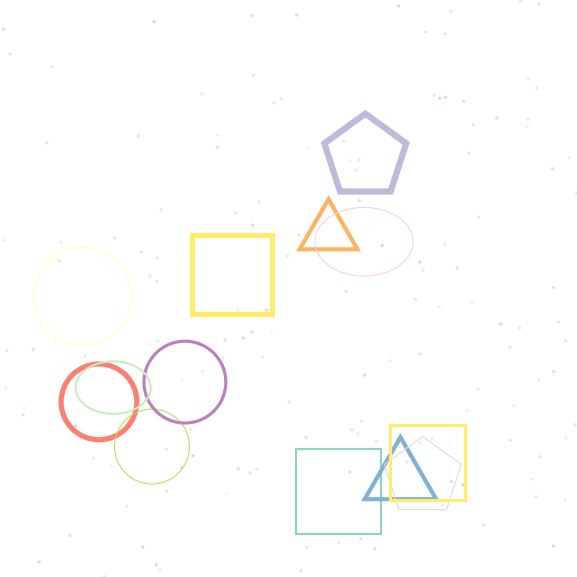[{"shape": "square", "thickness": 1, "radius": 0.37, "center": [0.586, 0.148]}, {"shape": "circle", "thickness": 0.5, "radius": 0.43, "center": [0.143, 0.485]}, {"shape": "pentagon", "thickness": 3, "radius": 0.37, "center": [0.633, 0.728]}, {"shape": "circle", "thickness": 2.5, "radius": 0.33, "center": [0.171, 0.303]}, {"shape": "triangle", "thickness": 2, "radius": 0.36, "center": [0.693, 0.17]}, {"shape": "triangle", "thickness": 2, "radius": 0.29, "center": [0.569, 0.596]}, {"shape": "circle", "thickness": 0.5, "radius": 0.32, "center": [0.263, 0.226]}, {"shape": "oval", "thickness": 0.5, "radius": 0.42, "center": [0.63, 0.581]}, {"shape": "pentagon", "thickness": 0.5, "radius": 0.35, "center": [0.732, 0.173]}, {"shape": "circle", "thickness": 1.5, "radius": 0.35, "center": [0.32, 0.337]}, {"shape": "oval", "thickness": 1, "radius": 0.33, "center": [0.196, 0.328]}, {"shape": "square", "thickness": 1.5, "radius": 0.33, "center": [0.74, 0.199]}, {"shape": "square", "thickness": 2.5, "radius": 0.34, "center": [0.402, 0.523]}]